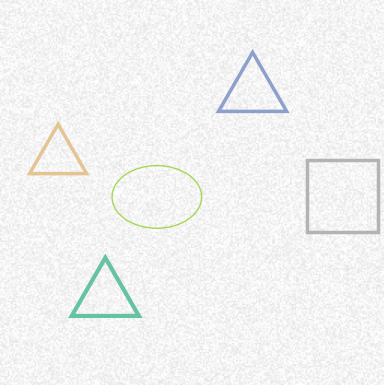[{"shape": "triangle", "thickness": 3, "radius": 0.5, "center": [0.274, 0.23]}, {"shape": "triangle", "thickness": 2.5, "radius": 0.51, "center": [0.656, 0.762]}, {"shape": "oval", "thickness": 1, "radius": 0.58, "center": [0.407, 0.488]}, {"shape": "triangle", "thickness": 2.5, "radius": 0.43, "center": [0.151, 0.592]}, {"shape": "square", "thickness": 2.5, "radius": 0.46, "center": [0.89, 0.491]}]